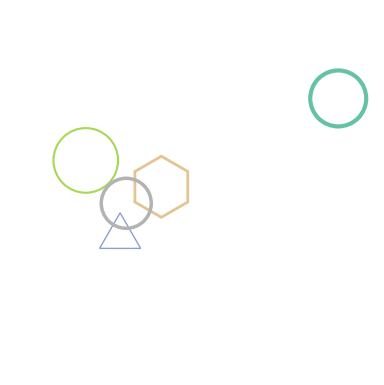[{"shape": "circle", "thickness": 3, "radius": 0.36, "center": [0.879, 0.744]}, {"shape": "triangle", "thickness": 1, "radius": 0.31, "center": [0.312, 0.386]}, {"shape": "circle", "thickness": 1.5, "radius": 0.42, "center": [0.223, 0.583]}, {"shape": "hexagon", "thickness": 2, "radius": 0.4, "center": [0.419, 0.515]}, {"shape": "circle", "thickness": 2.5, "radius": 0.32, "center": [0.328, 0.472]}]